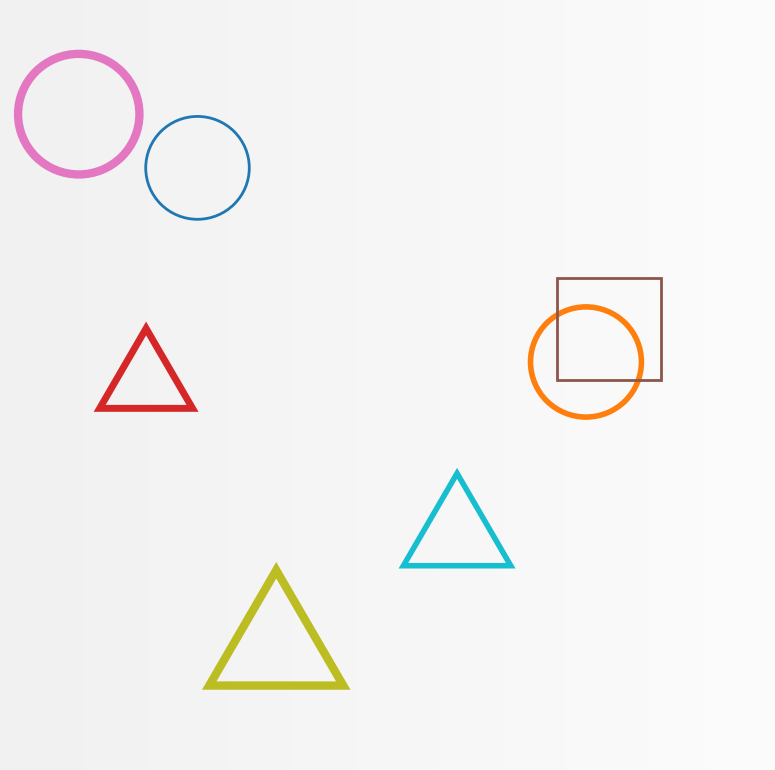[{"shape": "circle", "thickness": 1, "radius": 0.33, "center": [0.255, 0.782]}, {"shape": "circle", "thickness": 2, "radius": 0.36, "center": [0.756, 0.53]}, {"shape": "triangle", "thickness": 2.5, "radius": 0.35, "center": [0.189, 0.504]}, {"shape": "square", "thickness": 1, "radius": 0.33, "center": [0.786, 0.573]}, {"shape": "circle", "thickness": 3, "radius": 0.39, "center": [0.102, 0.852]}, {"shape": "triangle", "thickness": 3, "radius": 0.5, "center": [0.356, 0.16]}, {"shape": "triangle", "thickness": 2, "radius": 0.4, "center": [0.59, 0.305]}]